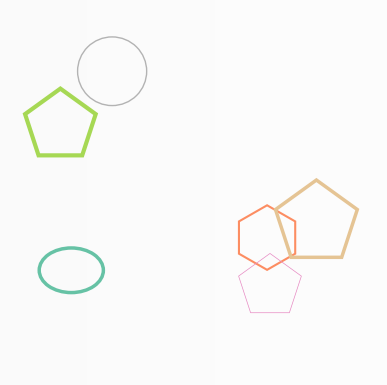[{"shape": "oval", "thickness": 2.5, "radius": 0.41, "center": [0.184, 0.298]}, {"shape": "hexagon", "thickness": 1.5, "radius": 0.42, "center": [0.689, 0.383]}, {"shape": "pentagon", "thickness": 0.5, "radius": 0.43, "center": [0.697, 0.257]}, {"shape": "pentagon", "thickness": 3, "radius": 0.48, "center": [0.156, 0.674]}, {"shape": "pentagon", "thickness": 2.5, "radius": 0.55, "center": [0.817, 0.421]}, {"shape": "circle", "thickness": 1, "radius": 0.45, "center": [0.289, 0.815]}]